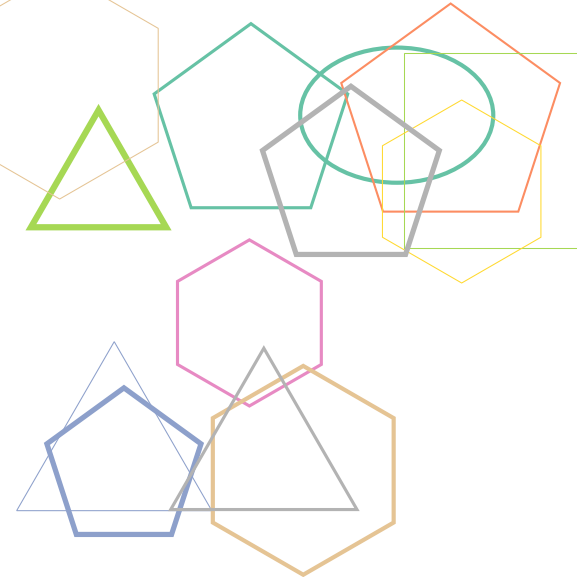[{"shape": "pentagon", "thickness": 1.5, "radius": 0.88, "center": [0.435, 0.782]}, {"shape": "oval", "thickness": 2, "radius": 0.84, "center": [0.687, 0.8]}, {"shape": "pentagon", "thickness": 1, "radius": 1.0, "center": [0.78, 0.794]}, {"shape": "pentagon", "thickness": 2.5, "radius": 0.7, "center": [0.215, 0.187]}, {"shape": "triangle", "thickness": 0.5, "radius": 0.98, "center": [0.198, 0.212]}, {"shape": "hexagon", "thickness": 1.5, "radius": 0.72, "center": [0.432, 0.44]}, {"shape": "triangle", "thickness": 3, "radius": 0.68, "center": [0.171, 0.673]}, {"shape": "square", "thickness": 0.5, "radius": 0.85, "center": [0.869, 0.739]}, {"shape": "hexagon", "thickness": 0.5, "radius": 0.79, "center": [0.799, 0.668]}, {"shape": "hexagon", "thickness": 0.5, "radius": 0.99, "center": [0.103, 0.852]}, {"shape": "hexagon", "thickness": 2, "radius": 0.9, "center": [0.525, 0.185]}, {"shape": "pentagon", "thickness": 2.5, "radius": 0.8, "center": [0.608, 0.689]}, {"shape": "triangle", "thickness": 1.5, "radius": 0.93, "center": [0.457, 0.21]}]